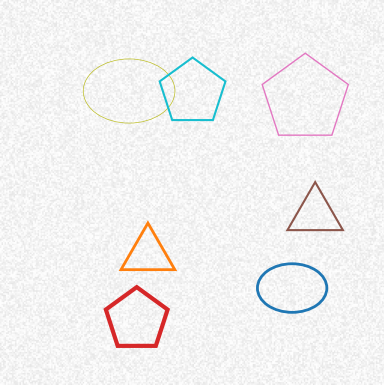[{"shape": "oval", "thickness": 2, "radius": 0.45, "center": [0.759, 0.252]}, {"shape": "triangle", "thickness": 2, "radius": 0.4, "center": [0.384, 0.34]}, {"shape": "pentagon", "thickness": 3, "radius": 0.42, "center": [0.355, 0.17]}, {"shape": "triangle", "thickness": 1.5, "radius": 0.42, "center": [0.819, 0.444]}, {"shape": "pentagon", "thickness": 1, "radius": 0.59, "center": [0.793, 0.744]}, {"shape": "oval", "thickness": 0.5, "radius": 0.6, "center": [0.335, 0.764]}, {"shape": "pentagon", "thickness": 1.5, "radius": 0.45, "center": [0.5, 0.761]}]